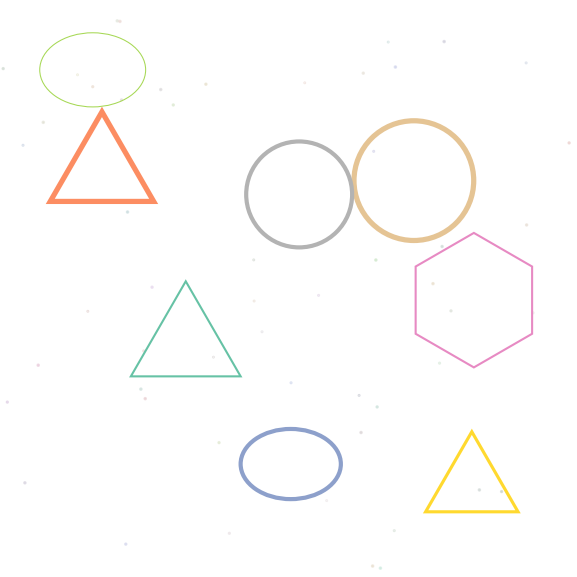[{"shape": "triangle", "thickness": 1, "radius": 0.55, "center": [0.322, 0.402]}, {"shape": "triangle", "thickness": 2.5, "radius": 0.52, "center": [0.177, 0.702]}, {"shape": "oval", "thickness": 2, "radius": 0.43, "center": [0.503, 0.196]}, {"shape": "hexagon", "thickness": 1, "radius": 0.58, "center": [0.821, 0.479]}, {"shape": "oval", "thickness": 0.5, "radius": 0.46, "center": [0.161, 0.878]}, {"shape": "triangle", "thickness": 1.5, "radius": 0.46, "center": [0.817, 0.159]}, {"shape": "circle", "thickness": 2.5, "radius": 0.52, "center": [0.717, 0.686]}, {"shape": "circle", "thickness": 2, "radius": 0.46, "center": [0.518, 0.662]}]